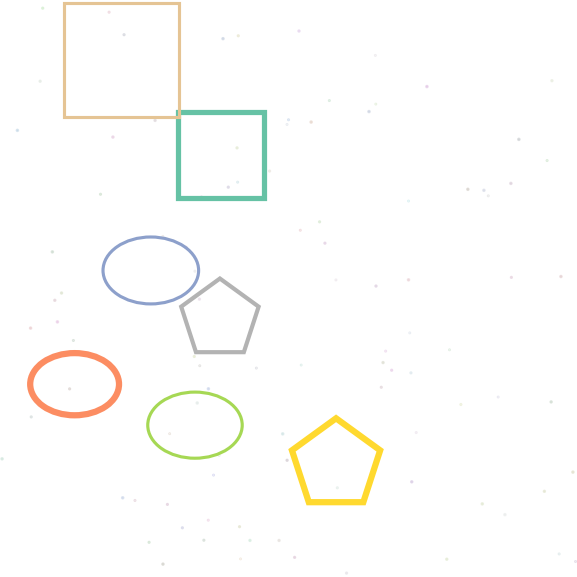[{"shape": "square", "thickness": 2.5, "radius": 0.37, "center": [0.382, 0.731]}, {"shape": "oval", "thickness": 3, "radius": 0.38, "center": [0.129, 0.334]}, {"shape": "oval", "thickness": 1.5, "radius": 0.41, "center": [0.261, 0.531]}, {"shape": "oval", "thickness": 1.5, "radius": 0.41, "center": [0.338, 0.263]}, {"shape": "pentagon", "thickness": 3, "radius": 0.4, "center": [0.582, 0.194]}, {"shape": "square", "thickness": 1.5, "radius": 0.5, "center": [0.211, 0.895]}, {"shape": "pentagon", "thickness": 2, "radius": 0.35, "center": [0.381, 0.446]}]